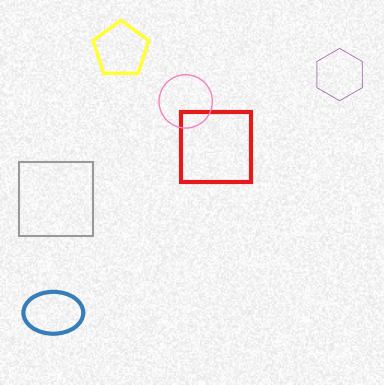[{"shape": "square", "thickness": 3, "radius": 0.45, "center": [0.562, 0.618]}, {"shape": "oval", "thickness": 3, "radius": 0.39, "center": [0.139, 0.188]}, {"shape": "hexagon", "thickness": 0.5, "radius": 0.34, "center": [0.882, 0.806]}, {"shape": "pentagon", "thickness": 2.5, "radius": 0.38, "center": [0.314, 0.871]}, {"shape": "circle", "thickness": 1, "radius": 0.35, "center": [0.482, 0.737]}, {"shape": "square", "thickness": 1.5, "radius": 0.48, "center": [0.146, 0.484]}]